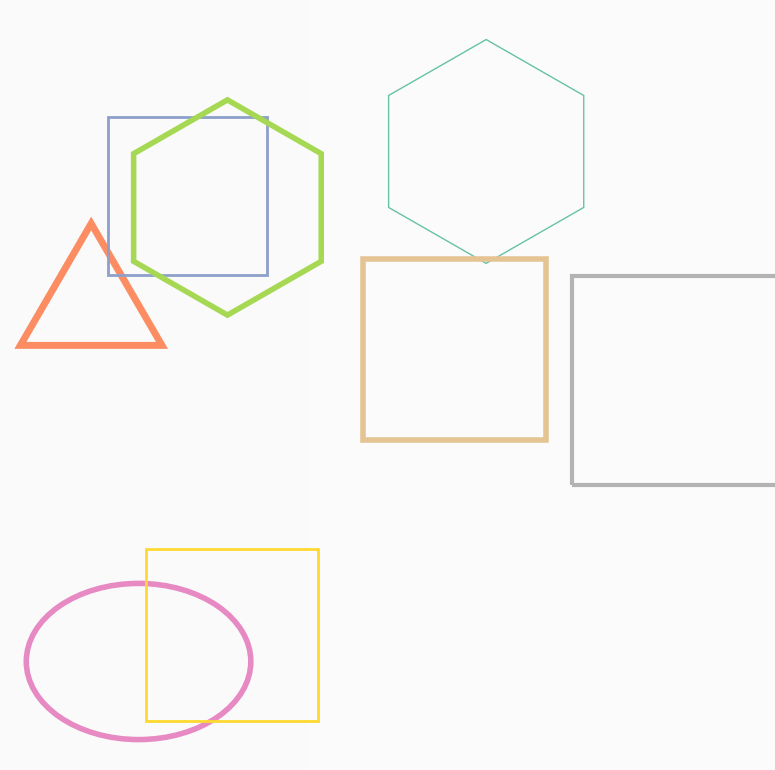[{"shape": "hexagon", "thickness": 0.5, "radius": 0.73, "center": [0.627, 0.803]}, {"shape": "triangle", "thickness": 2.5, "radius": 0.53, "center": [0.118, 0.604]}, {"shape": "square", "thickness": 1, "radius": 0.51, "center": [0.242, 0.746]}, {"shape": "oval", "thickness": 2, "radius": 0.72, "center": [0.179, 0.141]}, {"shape": "hexagon", "thickness": 2, "radius": 0.7, "center": [0.293, 0.731]}, {"shape": "square", "thickness": 1, "radius": 0.56, "center": [0.299, 0.176]}, {"shape": "square", "thickness": 2, "radius": 0.59, "center": [0.587, 0.546]}, {"shape": "square", "thickness": 1.5, "radius": 0.68, "center": [0.874, 0.506]}]